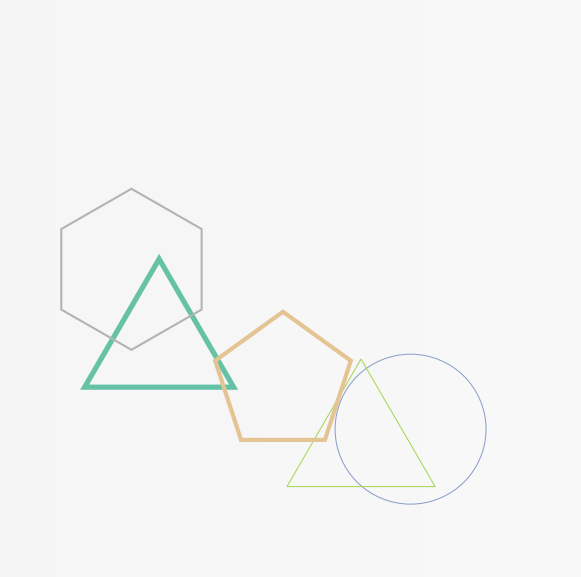[{"shape": "triangle", "thickness": 2.5, "radius": 0.74, "center": [0.274, 0.403]}, {"shape": "circle", "thickness": 0.5, "radius": 0.65, "center": [0.706, 0.256]}, {"shape": "triangle", "thickness": 0.5, "radius": 0.74, "center": [0.621, 0.23]}, {"shape": "pentagon", "thickness": 2, "radius": 0.61, "center": [0.487, 0.337]}, {"shape": "hexagon", "thickness": 1, "radius": 0.7, "center": [0.226, 0.533]}]